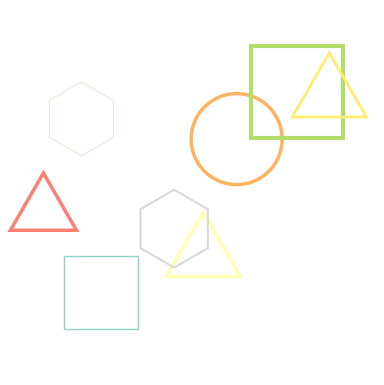[{"shape": "square", "thickness": 1, "radius": 0.48, "center": [0.263, 0.24]}, {"shape": "triangle", "thickness": 2.5, "radius": 0.56, "center": [0.528, 0.338]}, {"shape": "triangle", "thickness": 2.5, "radius": 0.5, "center": [0.113, 0.451]}, {"shape": "circle", "thickness": 2.5, "radius": 0.59, "center": [0.615, 0.639]}, {"shape": "square", "thickness": 3, "radius": 0.6, "center": [0.771, 0.76]}, {"shape": "hexagon", "thickness": 1.5, "radius": 0.51, "center": [0.452, 0.406]}, {"shape": "hexagon", "thickness": 0.5, "radius": 0.48, "center": [0.211, 0.691]}, {"shape": "triangle", "thickness": 2, "radius": 0.55, "center": [0.855, 0.752]}]